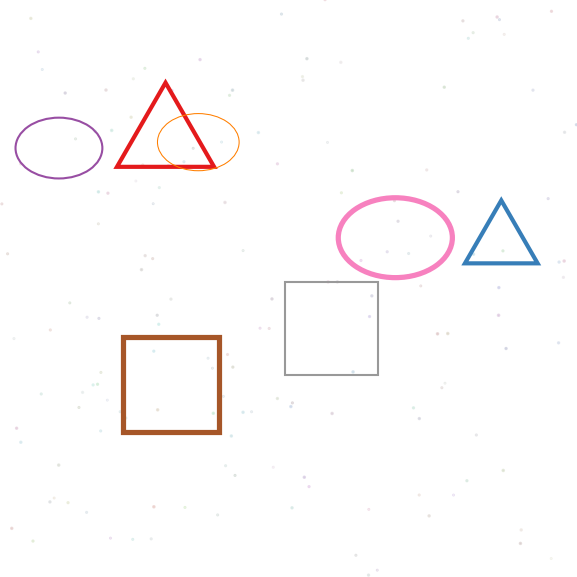[{"shape": "triangle", "thickness": 2, "radius": 0.49, "center": [0.287, 0.759]}, {"shape": "triangle", "thickness": 2, "radius": 0.36, "center": [0.868, 0.579]}, {"shape": "oval", "thickness": 1, "radius": 0.38, "center": [0.102, 0.743]}, {"shape": "oval", "thickness": 0.5, "radius": 0.35, "center": [0.343, 0.753]}, {"shape": "square", "thickness": 2.5, "radius": 0.41, "center": [0.296, 0.333]}, {"shape": "oval", "thickness": 2.5, "radius": 0.49, "center": [0.685, 0.588]}, {"shape": "square", "thickness": 1, "radius": 0.4, "center": [0.575, 0.43]}]